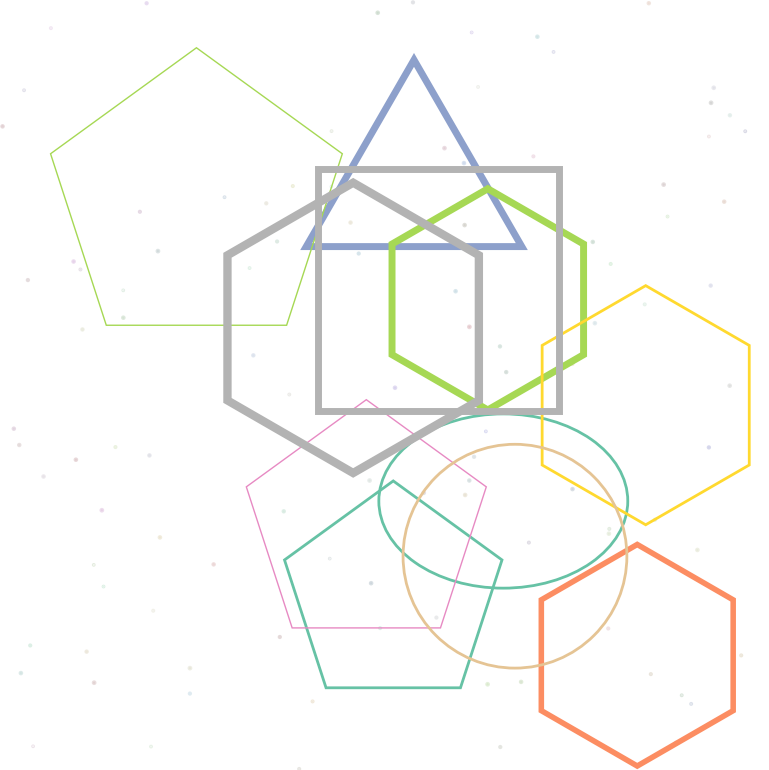[{"shape": "pentagon", "thickness": 1, "radius": 0.74, "center": [0.511, 0.227]}, {"shape": "oval", "thickness": 1, "radius": 0.81, "center": [0.654, 0.349]}, {"shape": "hexagon", "thickness": 2, "radius": 0.72, "center": [0.828, 0.149]}, {"shape": "triangle", "thickness": 2.5, "radius": 0.81, "center": [0.538, 0.761]}, {"shape": "pentagon", "thickness": 0.5, "radius": 0.82, "center": [0.476, 0.317]}, {"shape": "hexagon", "thickness": 2.5, "radius": 0.72, "center": [0.634, 0.611]}, {"shape": "pentagon", "thickness": 0.5, "radius": 1.0, "center": [0.255, 0.739]}, {"shape": "hexagon", "thickness": 1, "radius": 0.78, "center": [0.839, 0.474]}, {"shape": "circle", "thickness": 1, "radius": 0.73, "center": [0.669, 0.278]}, {"shape": "hexagon", "thickness": 3, "radius": 0.94, "center": [0.459, 0.574]}, {"shape": "square", "thickness": 2.5, "radius": 0.78, "center": [0.57, 0.624]}]